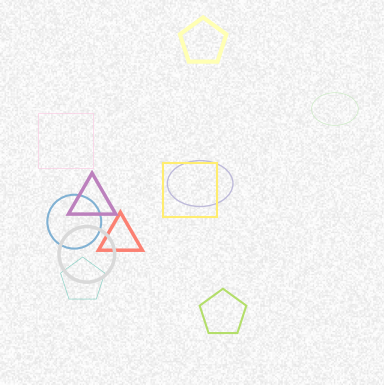[{"shape": "pentagon", "thickness": 0.5, "radius": 0.3, "center": [0.215, 0.272]}, {"shape": "pentagon", "thickness": 3, "radius": 0.32, "center": [0.528, 0.891]}, {"shape": "oval", "thickness": 1, "radius": 0.43, "center": [0.52, 0.523]}, {"shape": "triangle", "thickness": 2.5, "radius": 0.33, "center": [0.313, 0.383]}, {"shape": "circle", "thickness": 1.5, "radius": 0.35, "center": [0.193, 0.424]}, {"shape": "pentagon", "thickness": 1.5, "radius": 0.32, "center": [0.579, 0.186]}, {"shape": "square", "thickness": 0.5, "radius": 0.36, "center": [0.169, 0.636]}, {"shape": "circle", "thickness": 2.5, "radius": 0.36, "center": [0.226, 0.339]}, {"shape": "triangle", "thickness": 2.5, "radius": 0.35, "center": [0.239, 0.479]}, {"shape": "oval", "thickness": 0.5, "radius": 0.3, "center": [0.87, 0.717]}, {"shape": "square", "thickness": 1.5, "radius": 0.35, "center": [0.494, 0.506]}]